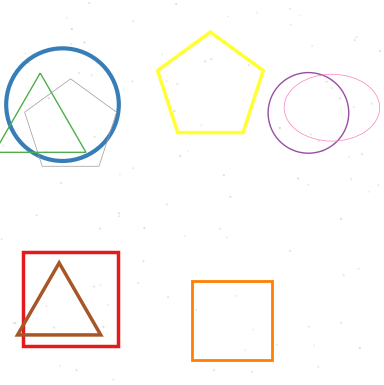[{"shape": "square", "thickness": 2.5, "radius": 0.61, "center": [0.182, 0.224]}, {"shape": "circle", "thickness": 3, "radius": 0.73, "center": [0.162, 0.728]}, {"shape": "triangle", "thickness": 1, "radius": 0.69, "center": [0.104, 0.673]}, {"shape": "circle", "thickness": 1, "radius": 0.52, "center": [0.801, 0.707]}, {"shape": "square", "thickness": 2, "radius": 0.52, "center": [0.602, 0.168]}, {"shape": "pentagon", "thickness": 2.5, "radius": 0.72, "center": [0.546, 0.772]}, {"shape": "triangle", "thickness": 2.5, "radius": 0.62, "center": [0.154, 0.192]}, {"shape": "oval", "thickness": 0.5, "radius": 0.62, "center": [0.862, 0.72]}, {"shape": "pentagon", "thickness": 0.5, "radius": 0.63, "center": [0.183, 0.67]}]